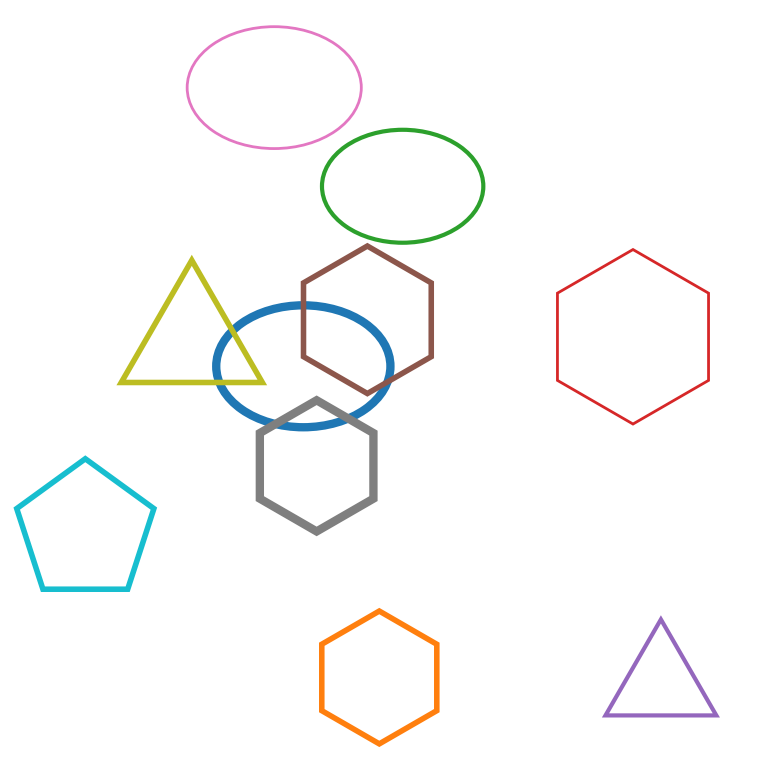[{"shape": "oval", "thickness": 3, "radius": 0.57, "center": [0.394, 0.524]}, {"shape": "hexagon", "thickness": 2, "radius": 0.43, "center": [0.493, 0.12]}, {"shape": "oval", "thickness": 1.5, "radius": 0.52, "center": [0.523, 0.758]}, {"shape": "hexagon", "thickness": 1, "radius": 0.57, "center": [0.822, 0.563]}, {"shape": "triangle", "thickness": 1.5, "radius": 0.42, "center": [0.858, 0.112]}, {"shape": "hexagon", "thickness": 2, "radius": 0.48, "center": [0.477, 0.585]}, {"shape": "oval", "thickness": 1, "radius": 0.57, "center": [0.356, 0.886]}, {"shape": "hexagon", "thickness": 3, "radius": 0.43, "center": [0.411, 0.395]}, {"shape": "triangle", "thickness": 2, "radius": 0.53, "center": [0.249, 0.556]}, {"shape": "pentagon", "thickness": 2, "radius": 0.47, "center": [0.111, 0.311]}]